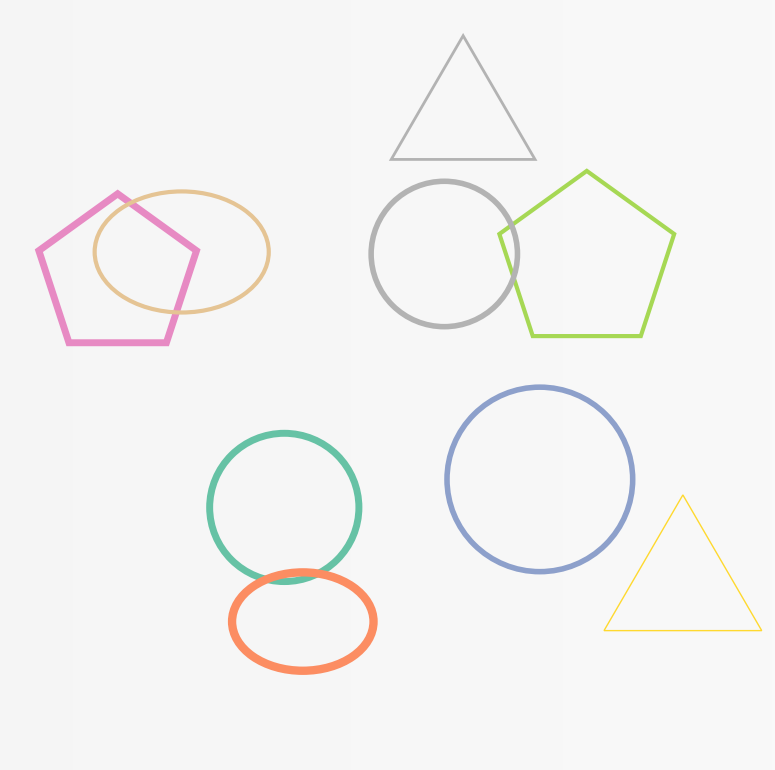[{"shape": "circle", "thickness": 2.5, "radius": 0.48, "center": [0.367, 0.341]}, {"shape": "oval", "thickness": 3, "radius": 0.46, "center": [0.391, 0.193]}, {"shape": "circle", "thickness": 2, "radius": 0.6, "center": [0.697, 0.377]}, {"shape": "pentagon", "thickness": 2.5, "radius": 0.53, "center": [0.152, 0.641]}, {"shape": "pentagon", "thickness": 1.5, "radius": 0.59, "center": [0.757, 0.659]}, {"shape": "triangle", "thickness": 0.5, "radius": 0.59, "center": [0.881, 0.24]}, {"shape": "oval", "thickness": 1.5, "radius": 0.56, "center": [0.234, 0.673]}, {"shape": "triangle", "thickness": 1, "radius": 0.54, "center": [0.598, 0.847]}, {"shape": "circle", "thickness": 2, "radius": 0.47, "center": [0.573, 0.67]}]